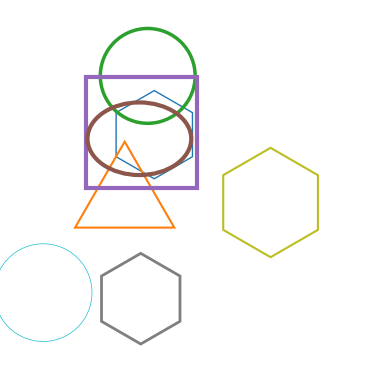[{"shape": "hexagon", "thickness": 1, "radius": 0.57, "center": [0.401, 0.65]}, {"shape": "triangle", "thickness": 1.5, "radius": 0.74, "center": [0.324, 0.483]}, {"shape": "circle", "thickness": 2.5, "radius": 0.62, "center": [0.384, 0.803]}, {"shape": "square", "thickness": 3, "radius": 0.72, "center": [0.369, 0.657]}, {"shape": "oval", "thickness": 3, "radius": 0.67, "center": [0.362, 0.64]}, {"shape": "hexagon", "thickness": 2, "radius": 0.59, "center": [0.366, 0.224]}, {"shape": "hexagon", "thickness": 1.5, "radius": 0.71, "center": [0.703, 0.474]}, {"shape": "circle", "thickness": 0.5, "radius": 0.63, "center": [0.112, 0.24]}]